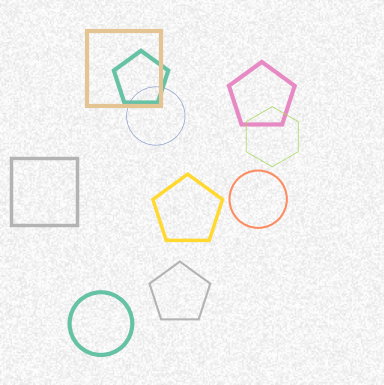[{"shape": "pentagon", "thickness": 3, "radius": 0.37, "center": [0.366, 0.794]}, {"shape": "circle", "thickness": 3, "radius": 0.41, "center": [0.262, 0.159]}, {"shape": "circle", "thickness": 1.5, "radius": 0.37, "center": [0.671, 0.483]}, {"shape": "circle", "thickness": 0.5, "radius": 0.38, "center": [0.405, 0.699]}, {"shape": "pentagon", "thickness": 3, "radius": 0.45, "center": [0.68, 0.749]}, {"shape": "hexagon", "thickness": 0.5, "radius": 0.39, "center": [0.707, 0.645]}, {"shape": "pentagon", "thickness": 2.5, "radius": 0.48, "center": [0.488, 0.453]}, {"shape": "square", "thickness": 3, "radius": 0.48, "center": [0.322, 0.822]}, {"shape": "pentagon", "thickness": 1.5, "radius": 0.41, "center": [0.467, 0.238]}, {"shape": "square", "thickness": 2.5, "radius": 0.43, "center": [0.114, 0.503]}]